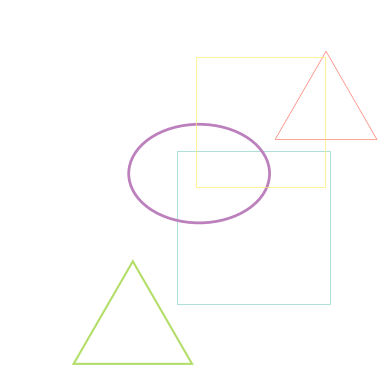[{"shape": "square", "thickness": 0.5, "radius": 0.99, "center": [0.657, 0.409]}, {"shape": "triangle", "thickness": 0.5, "radius": 0.76, "center": [0.847, 0.714]}, {"shape": "triangle", "thickness": 1.5, "radius": 0.89, "center": [0.345, 0.144]}, {"shape": "oval", "thickness": 2, "radius": 0.91, "center": [0.517, 0.549]}, {"shape": "square", "thickness": 0.5, "radius": 0.84, "center": [0.676, 0.683]}]